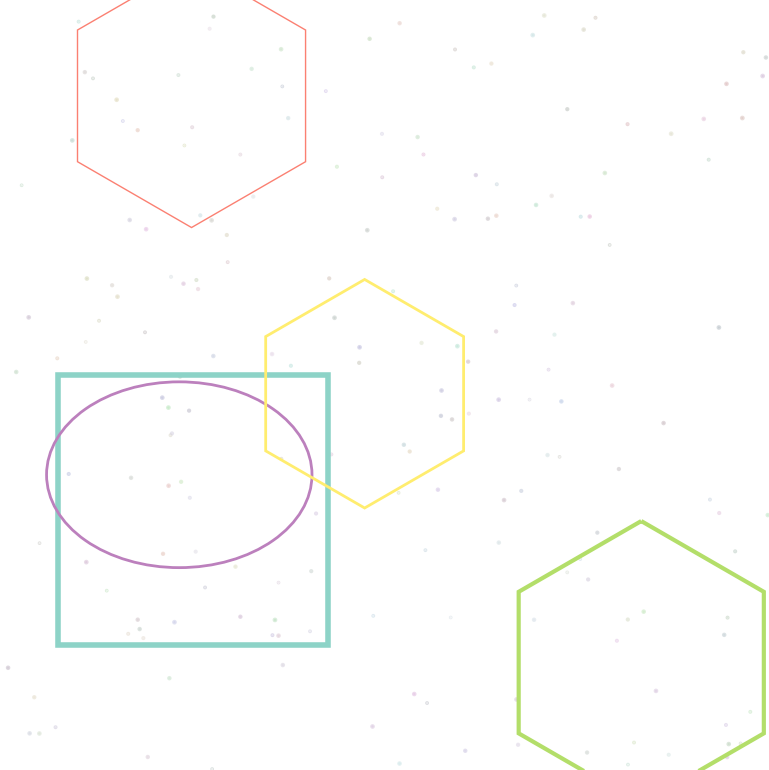[{"shape": "square", "thickness": 2, "radius": 0.88, "center": [0.25, 0.337]}, {"shape": "hexagon", "thickness": 0.5, "radius": 0.86, "center": [0.249, 0.876]}, {"shape": "hexagon", "thickness": 1.5, "radius": 0.92, "center": [0.833, 0.139]}, {"shape": "oval", "thickness": 1, "radius": 0.86, "center": [0.233, 0.383]}, {"shape": "hexagon", "thickness": 1, "radius": 0.74, "center": [0.474, 0.489]}]